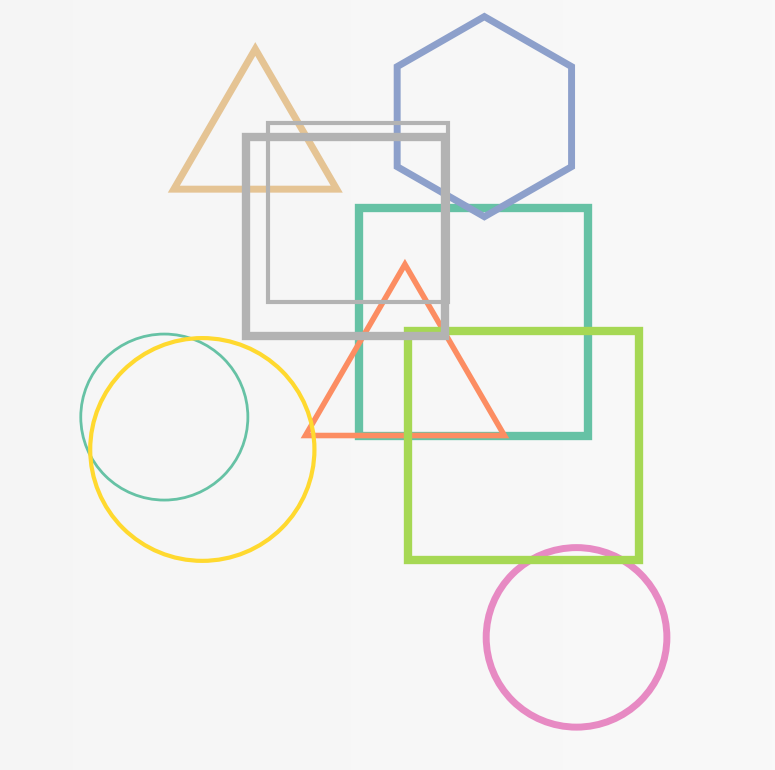[{"shape": "square", "thickness": 3, "radius": 0.74, "center": [0.611, 0.582]}, {"shape": "circle", "thickness": 1, "radius": 0.54, "center": [0.212, 0.458]}, {"shape": "triangle", "thickness": 2, "radius": 0.74, "center": [0.522, 0.508]}, {"shape": "hexagon", "thickness": 2.5, "radius": 0.65, "center": [0.625, 0.849]}, {"shape": "circle", "thickness": 2.5, "radius": 0.58, "center": [0.744, 0.172]}, {"shape": "square", "thickness": 3, "radius": 0.74, "center": [0.675, 0.422]}, {"shape": "circle", "thickness": 1.5, "radius": 0.72, "center": [0.261, 0.416]}, {"shape": "triangle", "thickness": 2.5, "radius": 0.61, "center": [0.329, 0.815]}, {"shape": "square", "thickness": 1.5, "radius": 0.58, "center": [0.462, 0.724]}, {"shape": "square", "thickness": 3, "radius": 0.64, "center": [0.446, 0.693]}]